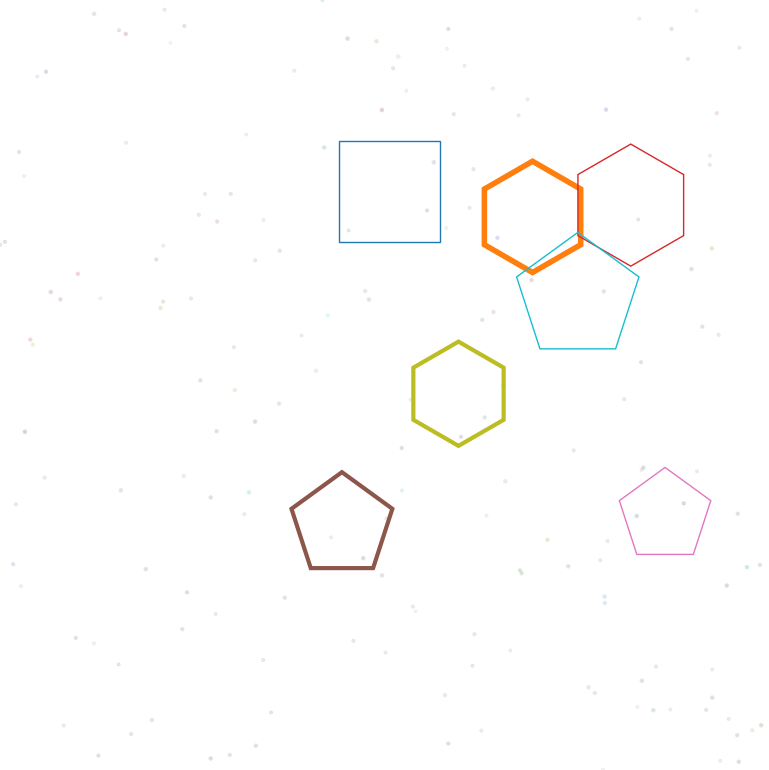[{"shape": "square", "thickness": 0.5, "radius": 0.33, "center": [0.506, 0.751]}, {"shape": "hexagon", "thickness": 2, "radius": 0.36, "center": [0.692, 0.718]}, {"shape": "hexagon", "thickness": 0.5, "radius": 0.4, "center": [0.819, 0.734]}, {"shape": "pentagon", "thickness": 1.5, "radius": 0.34, "center": [0.444, 0.318]}, {"shape": "pentagon", "thickness": 0.5, "radius": 0.31, "center": [0.864, 0.331]}, {"shape": "hexagon", "thickness": 1.5, "radius": 0.34, "center": [0.595, 0.489]}, {"shape": "pentagon", "thickness": 0.5, "radius": 0.42, "center": [0.75, 0.615]}]